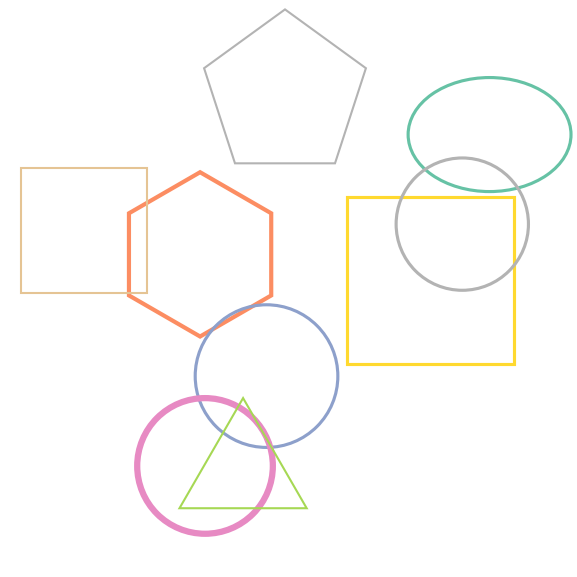[{"shape": "oval", "thickness": 1.5, "radius": 0.71, "center": [0.848, 0.766]}, {"shape": "hexagon", "thickness": 2, "radius": 0.71, "center": [0.346, 0.559]}, {"shape": "circle", "thickness": 1.5, "radius": 0.62, "center": [0.462, 0.348]}, {"shape": "circle", "thickness": 3, "radius": 0.59, "center": [0.355, 0.192]}, {"shape": "triangle", "thickness": 1, "radius": 0.64, "center": [0.421, 0.183]}, {"shape": "square", "thickness": 1.5, "radius": 0.72, "center": [0.746, 0.514]}, {"shape": "square", "thickness": 1, "radius": 0.54, "center": [0.145, 0.6]}, {"shape": "circle", "thickness": 1.5, "radius": 0.57, "center": [0.8, 0.611]}, {"shape": "pentagon", "thickness": 1, "radius": 0.74, "center": [0.493, 0.836]}]